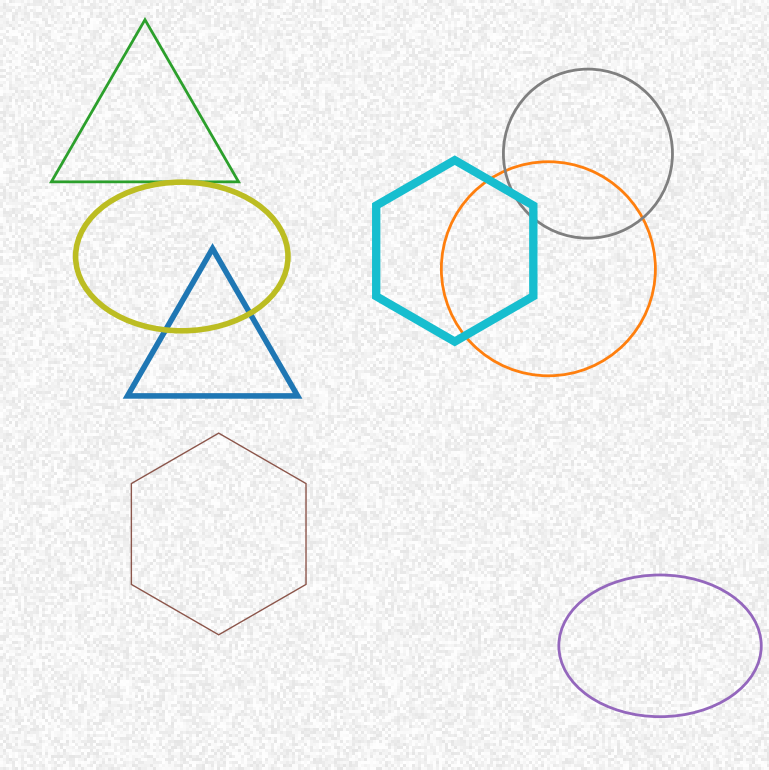[{"shape": "triangle", "thickness": 2, "radius": 0.64, "center": [0.276, 0.55]}, {"shape": "circle", "thickness": 1, "radius": 0.69, "center": [0.712, 0.651]}, {"shape": "triangle", "thickness": 1, "radius": 0.7, "center": [0.188, 0.834]}, {"shape": "oval", "thickness": 1, "radius": 0.66, "center": [0.857, 0.161]}, {"shape": "hexagon", "thickness": 0.5, "radius": 0.65, "center": [0.284, 0.307]}, {"shape": "circle", "thickness": 1, "radius": 0.55, "center": [0.764, 0.8]}, {"shape": "oval", "thickness": 2, "radius": 0.69, "center": [0.236, 0.667]}, {"shape": "hexagon", "thickness": 3, "radius": 0.59, "center": [0.591, 0.674]}]